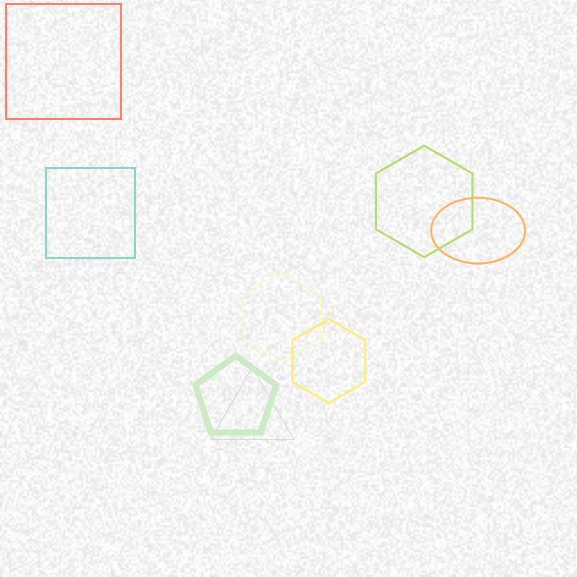[{"shape": "square", "thickness": 1, "radius": 0.39, "center": [0.157, 0.63]}, {"shape": "hexagon", "thickness": 0.5, "radius": 0.39, "center": [0.488, 0.451]}, {"shape": "square", "thickness": 1, "radius": 0.5, "center": [0.11, 0.893]}, {"shape": "oval", "thickness": 1, "radius": 0.41, "center": [0.828, 0.6]}, {"shape": "hexagon", "thickness": 1, "radius": 0.48, "center": [0.735, 0.65]}, {"shape": "triangle", "thickness": 0.5, "radius": 0.42, "center": [0.437, 0.28]}, {"shape": "pentagon", "thickness": 3, "radius": 0.37, "center": [0.408, 0.31]}, {"shape": "hexagon", "thickness": 1, "radius": 0.36, "center": [0.569, 0.374]}]